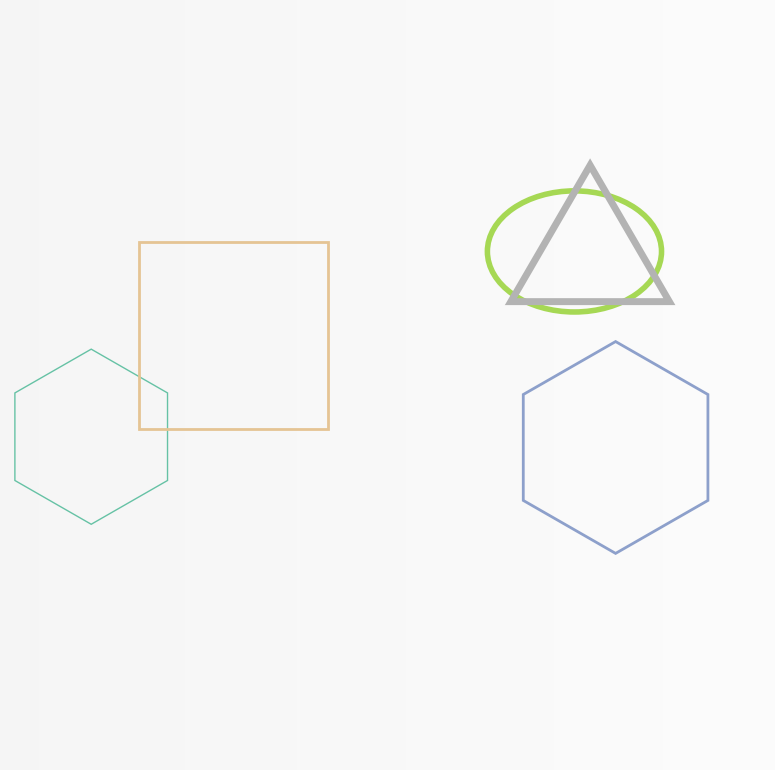[{"shape": "hexagon", "thickness": 0.5, "radius": 0.57, "center": [0.118, 0.433]}, {"shape": "hexagon", "thickness": 1, "radius": 0.69, "center": [0.794, 0.419]}, {"shape": "oval", "thickness": 2, "radius": 0.56, "center": [0.741, 0.673]}, {"shape": "square", "thickness": 1, "radius": 0.61, "center": [0.301, 0.564]}, {"shape": "triangle", "thickness": 2.5, "radius": 0.59, "center": [0.761, 0.667]}]